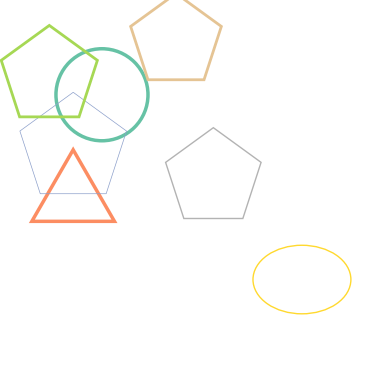[{"shape": "circle", "thickness": 2.5, "radius": 0.6, "center": [0.265, 0.754]}, {"shape": "triangle", "thickness": 2.5, "radius": 0.62, "center": [0.19, 0.487]}, {"shape": "pentagon", "thickness": 0.5, "radius": 0.73, "center": [0.19, 0.615]}, {"shape": "pentagon", "thickness": 2, "radius": 0.66, "center": [0.128, 0.803]}, {"shape": "oval", "thickness": 1, "radius": 0.64, "center": [0.784, 0.274]}, {"shape": "pentagon", "thickness": 2, "radius": 0.62, "center": [0.457, 0.893]}, {"shape": "pentagon", "thickness": 1, "radius": 0.65, "center": [0.554, 0.538]}]